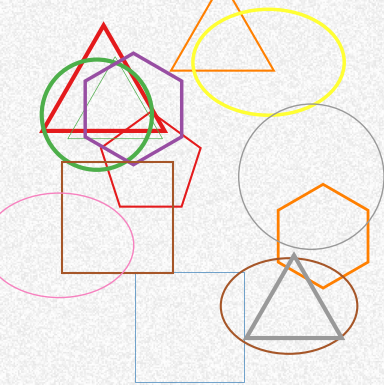[{"shape": "triangle", "thickness": 3, "radius": 0.91, "center": [0.269, 0.751]}, {"shape": "pentagon", "thickness": 1.5, "radius": 0.68, "center": [0.392, 0.573]}, {"shape": "square", "thickness": 0.5, "radius": 0.71, "center": [0.493, 0.151]}, {"shape": "circle", "thickness": 3, "radius": 0.72, "center": [0.252, 0.702]}, {"shape": "triangle", "thickness": 0.5, "radius": 0.71, "center": [0.299, 0.711]}, {"shape": "hexagon", "thickness": 2.5, "radius": 0.72, "center": [0.347, 0.717]}, {"shape": "hexagon", "thickness": 2, "radius": 0.67, "center": [0.839, 0.387]}, {"shape": "triangle", "thickness": 1.5, "radius": 0.77, "center": [0.578, 0.894]}, {"shape": "oval", "thickness": 2.5, "radius": 0.98, "center": [0.698, 0.838]}, {"shape": "oval", "thickness": 1.5, "radius": 0.89, "center": [0.751, 0.205]}, {"shape": "square", "thickness": 1.5, "radius": 0.72, "center": [0.305, 0.434]}, {"shape": "oval", "thickness": 1, "radius": 0.97, "center": [0.154, 0.363]}, {"shape": "triangle", "thickness": 3, "radius": 0.72, "center": [0.764, 0.194]}, {"shape": "circle", "thickness": 1, "radius": 0.94, "center": [0.809, 0.541]}]